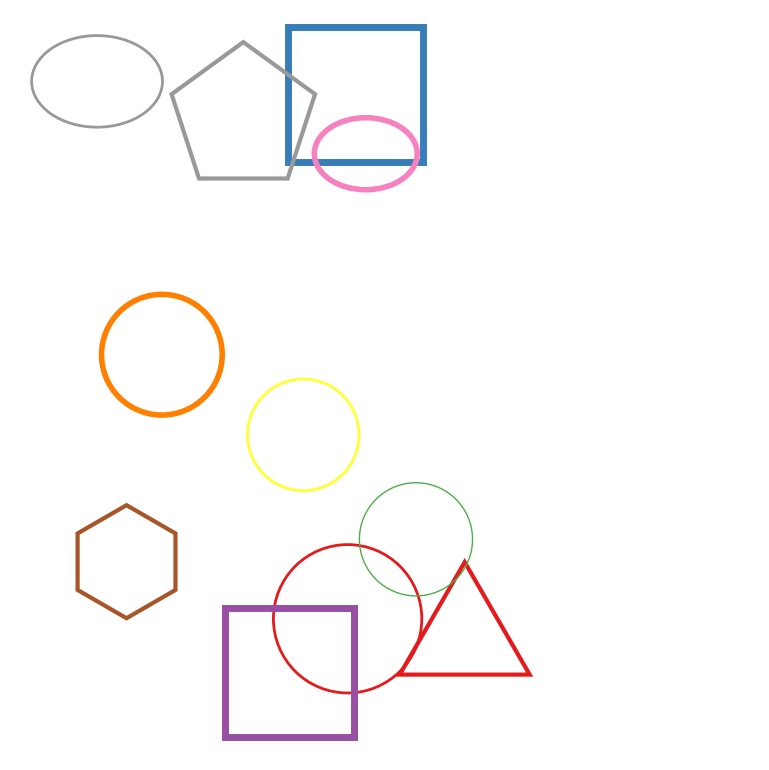[{"shape": "circle", "thickness": 1, "radius": 0.48, "center": [0.451, 0.196]}, {"shape": "triangle", "thickness": 1.5, "radius": 0.49, "center": [0.603, 0.173]}, {"shape": "square", "thickness": 2.5, "radius": 0.44, "center": [0.461, 0.877]}, {"shape": "circle", "thickness": 0.5, "radius": 0.37, "center": [0.54, 0.3]}, {"shape": "square", "thickness": 2.5, "radius": 0.42, "center": [0.376, 0.126]}, {"shape": "circle", "thickness": 2, "radius": 0.39, "center": [0.21, 0.539]}, {"shape": "circle", "thickness": 1, "radius": 0.36, "center": [0.394, 0.435]}, {"shape": "hexagon", "thickness": 1.5, "radius": 0.37, "center": [0.164, 0.271]}, {"shape": "oval", "thickness": 2, "radius": 0.33, "center": [0.475, 0.8]}, {"shape": "pentagon", "thickness": 1.5, "radius": 0.49, "center": [0.316, 0.847]}, {"shape": "oval", "thickness": 1, "radius": 0.42, "center": [0.126, 0.894]}]